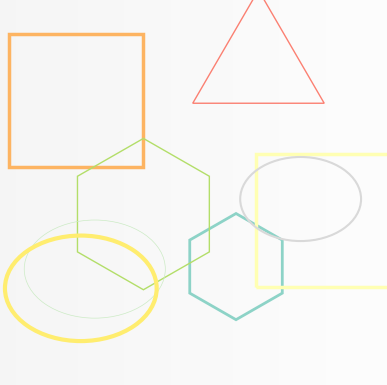[{"shape": "hexagon", "thickness": 2, "radius": 0.69, "center": [0.609, 0.308]}, {"shape": "square", "thickness": 2.5, "radius": 0.86, "center": [0.833, 0.428]}, {"shape": "triangle", "thickness": 1, "radius": 0.98, "center": [0.667, 0.83]}, {"shape": "square", "thickness": 2.5, "radius": 0.86, "center": [0.196, 0.739]}, {"shape": "hexagon", "thickness": 1, "radius": 0.98, "center": [0.37, 0.444]}, {"shape": "oval", "thickness": 1.5, "radius": 0.78, "center": [0.776, 0.483]}, {"shape": "oval", "thickness": 0.5, "radius": 0.91, "center": [0.245, 0.301]}, {"shape": "oval", "thickness": 3, "radius": 0.98, "center": [0.209, 0.251]}]